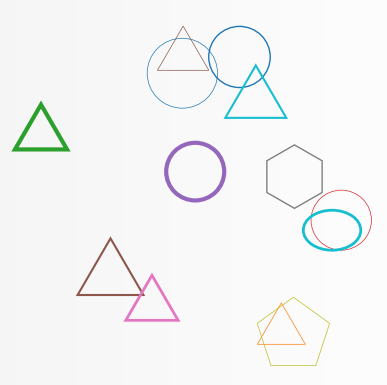[{"shape": "circle", "thickness": 0.5, "radius": 0.45, "center": [0.471, 0.81]}, {"shape": "circle", "thickness": 1, "radius": 0.4, "center": [0.618, 0.852]}, {"shape": "triangle", "thickness": 0.5, "radius": 0.36, "center": [0.726, 0.142]}, {"shape": "triangle", "thickness": 3, "radius": 0.39, "center": [0.106, 0.651]}, {"shape": "circle", "thickness": 0.5, "radius": 0.39, "center": [0.881, 0.428]}, {"shape": "circle", "thickness": 3, "radius": 0.37, "center": [0.504, 0.554]}, {"shape": "triangle", "thickness": 0.5, "radius": 0.38, "center": [0.473, 0.856]}, {"shape": "triangle", "thickness": 1.5, "radius": 0.49, "center": [0.285, 0.283]}, {"shape": "triangle", "thickness": 2, "radius": 0.39, "center": [0.392, 0.207]}, {"shape": "hexagon", "thickness": 1, "radius": 0.41, "center": [0.76, 0.541]}, {"shape": "pentagon", "thickness": 0.5, "radius": 0.49, "center": [0.757, 0.13]}, {"shape": "triangle", "thickness": 1.5, "radius": 0.45, "center": [0.66, 0.739]}, {"shape": "oval", "thickness": 2, "radius": 0.37, "center": [0.857, 0.402]}]